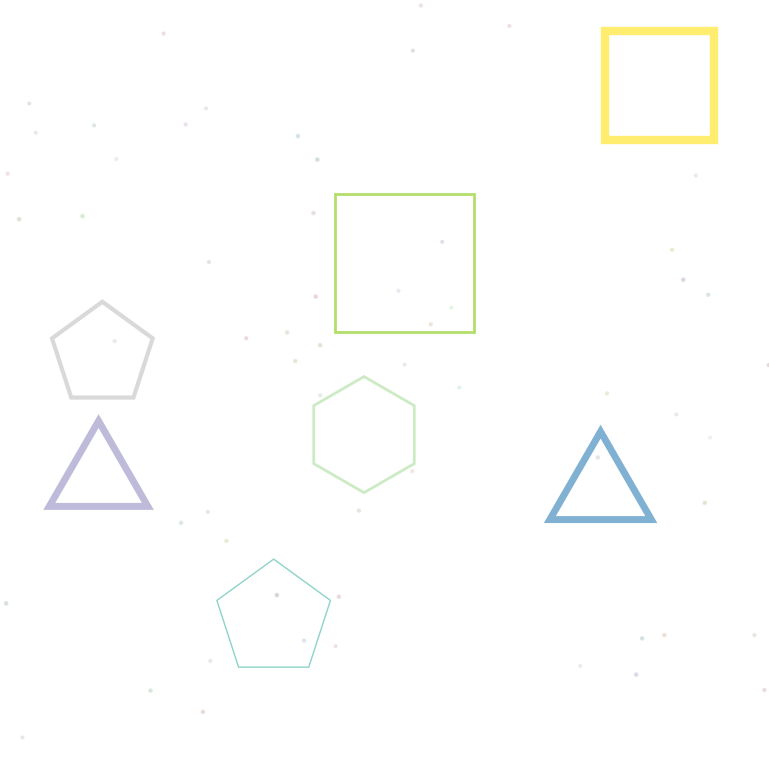[{"shape": "pentagon", "thickness": 0.5, "radius": 0.39, "center": [0.355, 0.196]}, {"shape": "triangle", "thickness": 2.5, "radius": 0.37, "center": [0.128, 0.379]}, {"shape": "triangle", "thickness": 2.5, "radius": 0.38, "center": [0.78, 0.363]}, {"shape": "square", "thickness": 1, "radius": 0.45, "center": [0.525, 0.659]}, {"shape": "pentagon", "thickness": 1.5, "radius": 0.34, "center": [0.133, 0.539]}, {"shape": "hexagon", "thickness": 1, "radius": 0.38, "center": [0.473, 0.436]}, {"shape": "square", "thickness": 3, "radius": 0.35, "center": [0.856, 0.889]}]